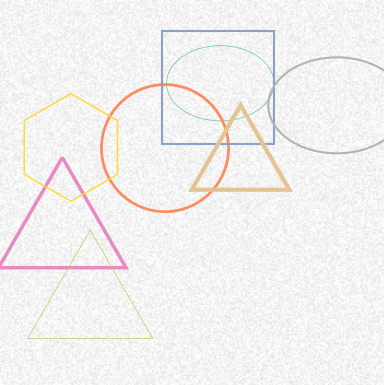[{"shape": "oval", "thickness": 0.5, "radius": 0.7, "center": [0.572, 0.784]}, {"shape": "circle", "thickness": 2, "radius": 0.83, "center": [0.429, 0.615]}, {"shape": "square", "thickness": 1.5, "radius": 0.73, "center": [0.567, 0.773]}, {"shape": "triangle", "thickness": 2.5, "radius": 0.95, "center": [0.162, 0.4]}, {"shape": "triangle", "thickness": 0.5, "radius": 0.94, "center": [0.234, 0.215]}, {"shape": "hexagon", "thickness": 1, "radius": 0.7, "center": [0.184, 0.617]}, {"shape": "triangle", "thickness": 3, "radius": 0.73, "center": [0.625, 0.58]}, {"shape": "oval", "thickness": 1.5, "radius": 0.89, "center": [0.875, 0.726]}]